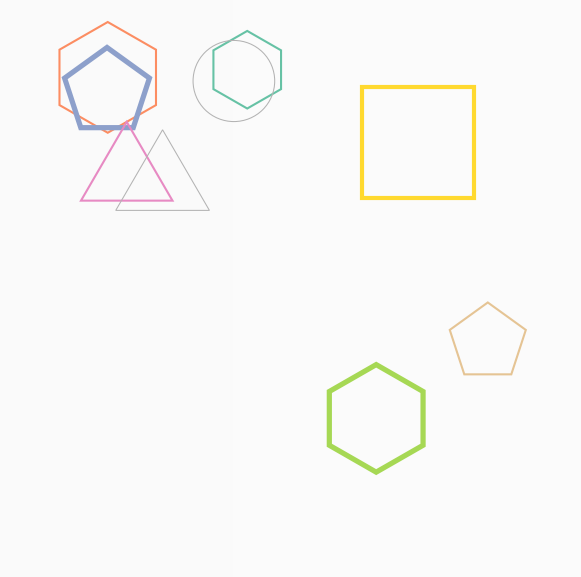[{"shape": "hexagon", "thickness": 1, "radius": 0.34, "center": [0.425, 0.878]}, {"shape": "hexagon", "thickness": 1, "radius": 0.48, "center": [0.185, 0.865]}, {"shape": "pentagon", "thickness": 2.5, "radius": 0.38, "center": [0.184, 0.84]}, {"shape": "triangle", "thickness": 1, "radius": 0.45, "center": [0.218, 0.697]}, {"shape": "hexagon", "thickness": 2.5, "radius": 0.47, "center": [0.647, 0.275]}, {"shape": "square", "thickness": 2, "radius": 0.48, "center": [0.719, 0.753]}, {"shape": "pentagon", "thickness": 1, "radius": 0.34, "center": [0.839, 0.407]}, {"shape": "triangle", "thickness": 0.5, "radius": 0.47, "center": [0.28, 0.681]}, {"shape": "circle", "thickness": 0.5, "radius": 0.35, "center": [0.402, 0.859]}]